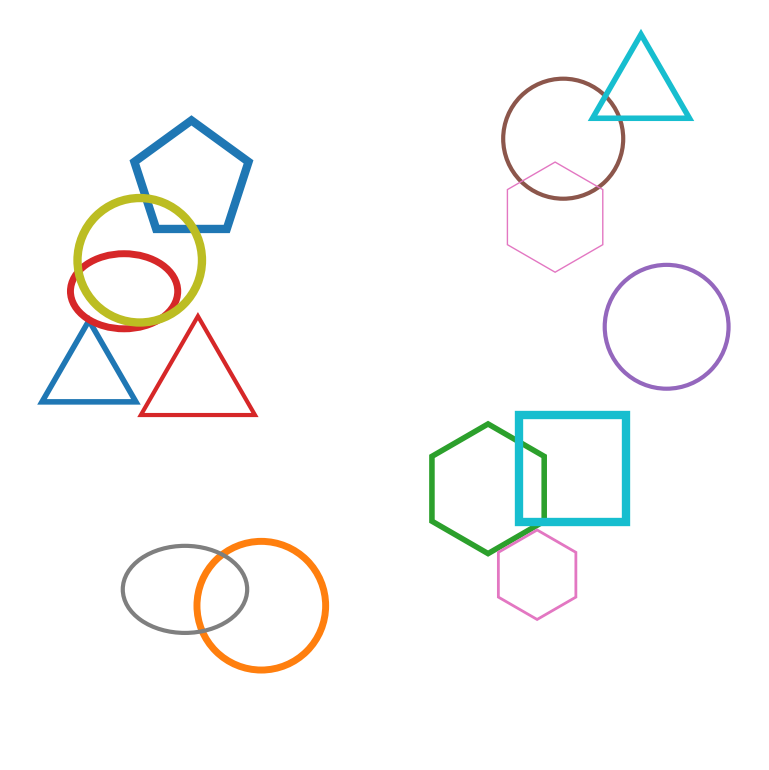[{"shape": "pentagon", "thickness": 3, "radius": 0.39, "center": [0.249, 0.766]}, {"shape": "triangle", "thickness": 2, "radius": 0.35, "center": [0.116, 0.513]}, {"shape": "circle", "thickness": 2.5, "radius": 0.42, "center": [0.339, 0.213]}, {"shape": "hexagon", "thickness": 2, "radius": 0.42, "center": [0.634, 0.365]}, {"shape": "oval", "thickness": 2.5, "radius": 0.35, "center": [0.161, 0.622]}, {"shape": "triangle", "thickness": 1.5, "radius": 0.43, "center": [0.257, 0.504]}, {"shape": "circle", "thickness": 1.5, "radius": 0.4, "center": [0.866, 0.576]}, {"shape": "circle", "thickness": 1.5, "radius": 0.39, "center": [0.731, 0.82]}, {"shape": "hexagon", "thickness": 0.5, "radius": 0.36, "center": [0.721, 0.718]}, {"shape": "hexagon", "thickness": 1, "radius": 0.29, "center": [0.698, 0.254]}, {"shape": "oval", "thickness": 1.5, "radius": 0.4, "center": [0.24, 0.235]}, {"shape": "circle", "thickness": 3, "radius": 0.4, "center": [0.181, 0.662]}, {"shape": "triangle", "thickness": 2, "radius": 0.36, "center": [0.832, 0.883]}, {"shape": "square", "thickness": 3, "radius": 0.35, "center": [0.744, 0.392]}]